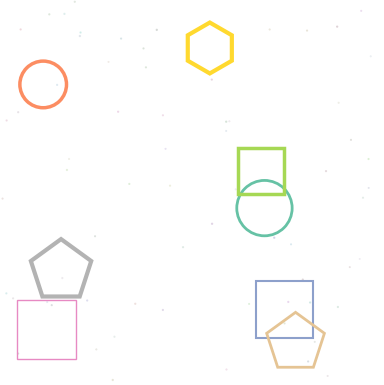[{"shape": "circle", "thickness": 2, "radius": 0.36, "center": [0.687, 0.459]}, {"shape": "circle", "thickness": 2.5, "radius": 0.3, "center": [0.112, 0.781]}, {"shape": "square", "thickness": 1.5, "radius": 0.37, "center": [0.739, 0.196]}, {"shape": "square", "thickness": 1, "radius": 0.38, "center": [0.122, 0.143]}, {"shape": "square", "thickness": 2.5, "radius": 0.3, "center": [0.679, 0.555]}, {"shape": "hexagon", "thickness": 3, "radius": 0.33, "center": [0.545, 0.875]}, {"shape": "pentagon", "thickness": 2, "radius": 0.39, "center": [0.768, 0.11]}, {"shape": "pentagon", "thickness": 3, "radius": 0.41, "center": [0.159, 0.297]}]